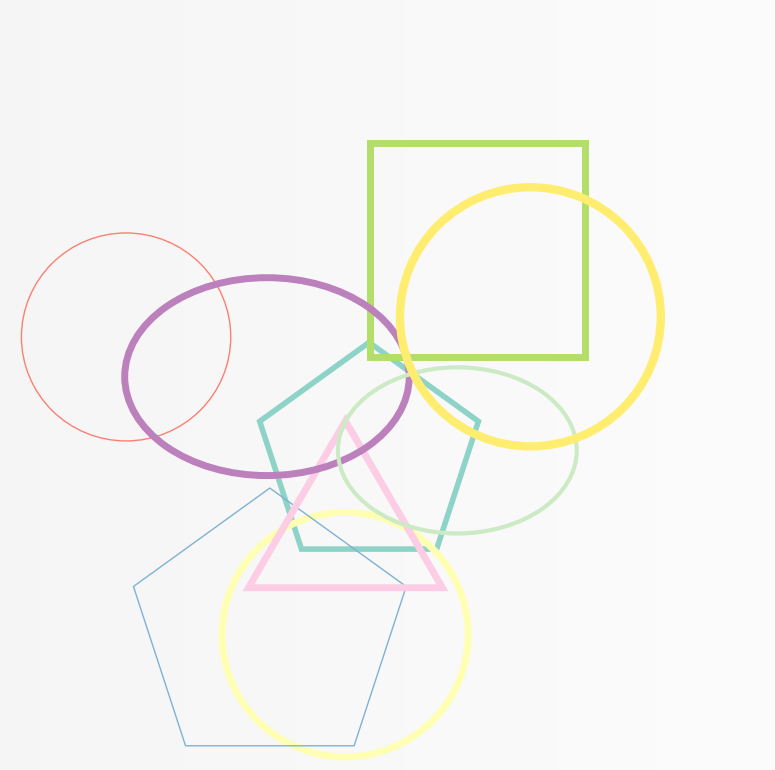[{"shape": "pentagon", "thickness": 2, "radius": 0.74, "center": [0.476, 0.407]}, {"shape": "circle", "thickness": 2.5, "radius": 0.79, "center": [0.445, 0.176]}, {"shape": "circle", "thickness": 0.5, "radius": 0.68, "center": [0.163, 0.562]}, {"shape": "pentagon", "thickness": 0.5, "radius": 0.93, "center": [0.348, 0.181]}, {"shape": "square", "thickness": 2.5, "radius": 0.69, "center": [0.616, 0.675]}, {"shape": "triangle", "thickness": 2.5, "radius": 0.72, "center": [0.446, 0.309]}, {"shape": "oval", "thickness": 2.5, "radius": 0.92, "center": [0.344, 0.511]}, {"shape": "oval", "thickness": 1.5, "radius": 0.77, "center": [0.59, 0.415]}, {"shape": "circle", "thickness": 3, "radius": 0.84, "center": [0.684, 0.589]}]